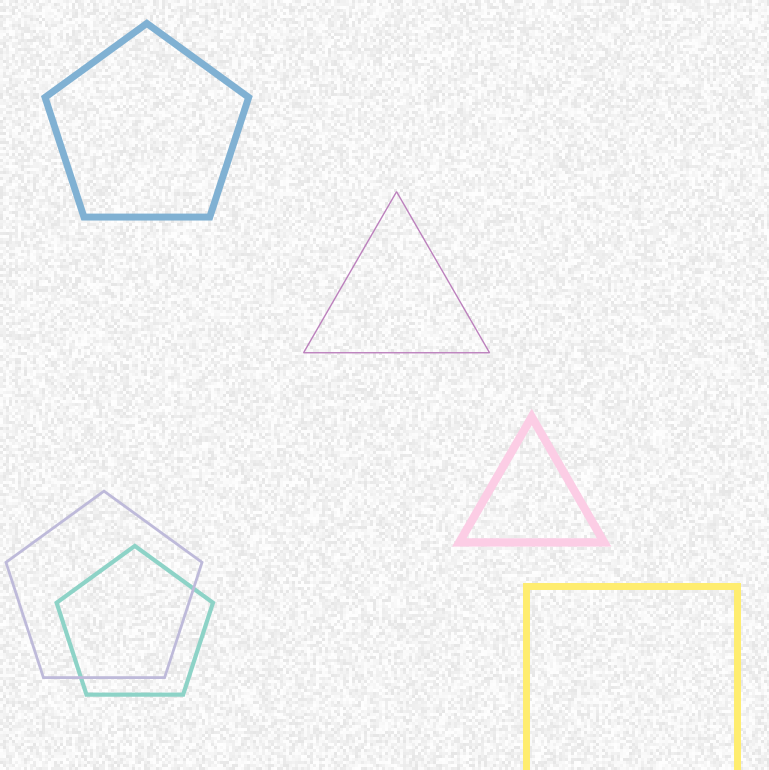[{"shape": "pentagon", "thickness": 1.5, "radius": 0.53, "center": [0.175, 0.184]}, {"shape": "pentagon", "thickness": 1, "radius": 0.67, "center": [0.135, 0.228]}, {"shape": "pentagon", "thickness": 2.5, "radius": 0.7, "center": [0.191, 0.831]}, {"shape": "triangle", "thickness": 3, "radius": 0.54, "center": [0.691, 0.35]}, {"shape": "triangle", "thickness": 0.5, "radius": 0.7, "center": [0.515, 0.612]}, {"shape": "square", "thickness": 2.5, "radius": 0.68, "center": [0.82, 0.103]}]